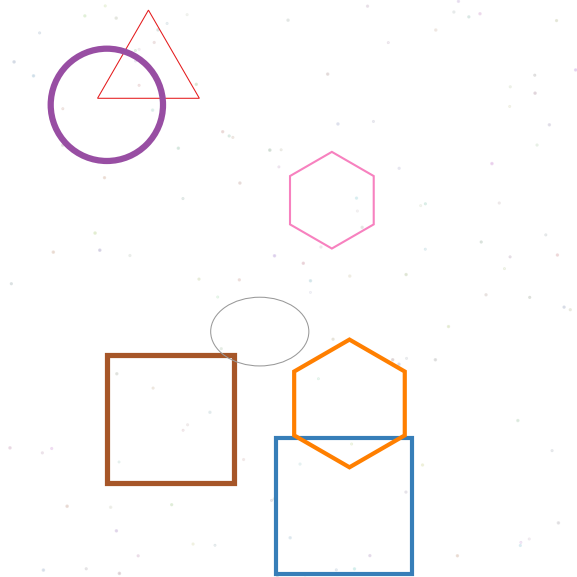[{"shape": "triangle", "thickness": 0.5, "radius": 0.51, "center": [0.257, 0.88]}, {"shape": "square", "thickness": 2, "radius": 0.59, "center": [0.596, 0.123]}, {"shape": "circle", "thickness": 3, "radius": 0.49, "center": [0.185, 0.818]}, {"shape": "hexagon", "thickness": 2, "radius": 0.55, "center": [0.605, 0.301]}, {"shape": "square", "thickness": 2.5, "radius": 0.55, "center": [0.295, 0.274]}, {"shape": "hexagon", "thickness": 1, "radius": 0.42, "center": [0.575, 0.652]}, {"shape": "oval", "thickness": 0.5, "radius": 0.42, "center": [0.45, 0.425]}]